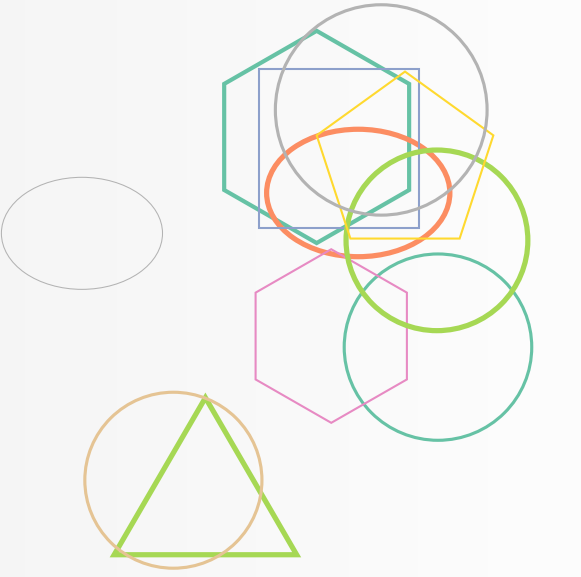[{"shape": "hexagon", "thickness": 2, "radius": 0.92, "center": [0.545, 0.762]}, {"shape": "circle", "thickness": 1.5, "radius": 0.81, "center": [0.754, 0.398]}, {"shape": "oval", "thickness": 2.5, "radius": 0.79, "center": [0.616, 0.665]}, {"shape": "square", "thickness": 1, "radius": 0.69, "center": [0.583, 0.742]}, {"shape": "hexagon", "thickness": 1, "radius": 0.75, "center": [0.57, 0.417]}, {"shape": "circle", "thickness": 2.5, "radius": 0.78, "center": [0.752, 0.583]}, {"shape": "triangle", "thickness": 2.5, "radius": 0.91, "center": [0.353, 0.129]}, {"shape": "pentagon", "thickness": 1, "radius": 0.8, "center": [0.697, 0.715]}, {"shape": "circle", "thickness": 1.5, "radius": 0.76, "center": [0.298, 0.168]}, {"shape": "oval", "thickness": 0.5, "radius": 0.69, "center": [0.141, 0.595]}, {"shape": "circle", "thickness": 1.5, "radius": 0.91, "center": [0.656, 0.809]}]